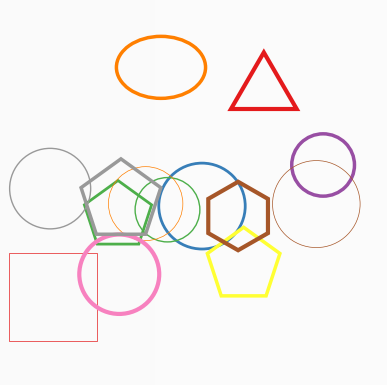[{"shape": "triangle", "thickness": 3, "radius": 0.49, "center": [0.681, 0.766]}, {"shape": "square", "thickness": 0.5, "radius": 0.57, "center": [0.137, 0.228]}, {"shape": "circle", "thickness": 2, "radius": 0.56, "center": [0.521, 0.465]}, {"shape": "circle", "thickness": 1, "radius": 0.42, "center": [0.432, 0.455]}, {"shape": "pentagon", "thickness": 2, "radius": 0.46, "center": [0.304, 0.44]}, {"shape": "circle", "thickness": 2.5, "radius": 0.4, "center": [0.834, 0.571]}, {"shape": "oval", "thickness": 2.5, "radius": 0.58, "center": [0.415, 0.825]}, {"shape": "circle", "thickness": 0.5, "radius": 0.48, "center": [0.376, 0.471]}, {"shape": "pentagon", "thickness": 2.5, "radius": 0.49, "center": [0.629, 0.311]}, {"shape": "circle", "thickness": 0.5, "radius": 0.56, "center": [0.816, 0.47]}, {"shape": "hexagon", "thickness": 3, "radius": 0.44, "center": [0.614, 0.439]}, {"shape": "circle", "thickness": 3, "radius": 0.52, "center": [0.308, 0.288]}, {"shape": "circle", "thickness": 1, "radius": 0.52, "center": [0.129, 0.51]}, {"shape": "pentagon", "thickness": 2.5, "radius": 0.54, "center": [0.312, 0.479]}]